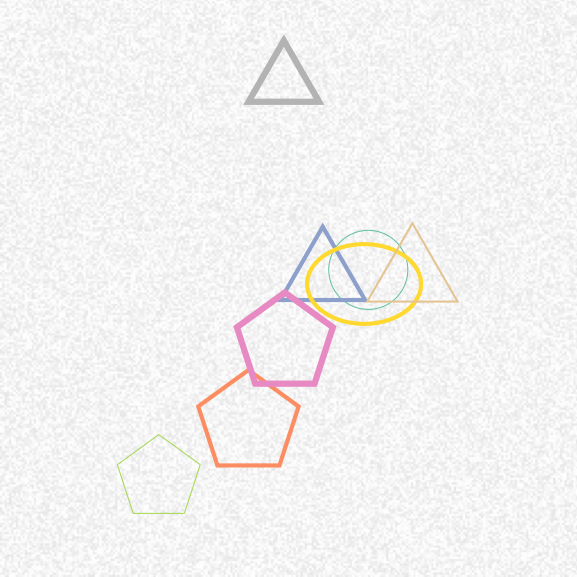[{"shape": "circle", "thickness": 0.5, "radius": 0.34, "center": [0.638, 0.532]}, {"shape": "pentagon", "thickness": 2, "radius": 0.46, "center": [0.43, 0.267]}, {"shape": "triangle", "thickness": 2, "radius": 0.42, "center": [0.559, 0.522]}, {"shape": "pentagon", "thickness": 3, "radius": 0.44, "center": [0.493, 0.405]}, {"shape": "pentagon", "thickness": 0.5, "radius": 0.38, "center": [0.275, 0.171]}, {"shape": "oval", "thickness": 2, "radius": 0.49, "center": [0.63, 0.507]}, {"shape": "triangle", "thickness": 1, "radius": 0.45, "center": [0.714, 0.522]}, {"shape": "triangle", "thickness": 3, "radius": 0.35, "center": [0.492, 0.858]}]